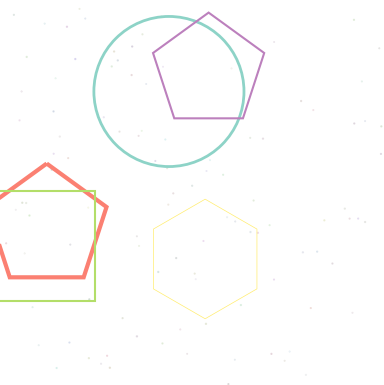[{"shape": "circle", "thickness": 2, "radius": 0.97, "center": [0.439, 0.762]}, {"shape": "pentagon", "thickness": 3, "radius": 0.82, "center": [0.121, 0.412]}, {"shape": "square", "thickness": 1.5, "radius": 0.72, "center": [0.103, 0.361]}, {"shape": "pentagon", "thickness": 1.5, "radius": 0.76, "center": [0.542, 0.815]}, {"shape": "hexagon", "thickness": 0.5, "radius": 0.78, "center": [0.533, 0.327]}]